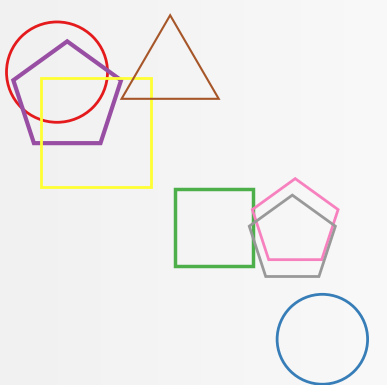[{"shape": "circle", "thickness": 2, "radius": 0.65, "center": [0.147, 0.813]}, {"shape": "circle", "thickness": 2, "radius": 0.58, "center": [0.832, 0.119]}, {"shape": "square", "thickness": 2.5, "radius": 0.5, "center": [0.552, 0.409]}, {"shape": "pentagon", "thickness": 3, "radius": 0.73, "center": [0.173, 0.746]}, {"shape": "square", "thickness": 2, "radius": 0.71, "center": [0.248, 0.656]}, {"shape": "triangle", "thickness": 1.5, "radius": 0.72, "center": [0.439, 0.816]}, {"shape": "pentagon", "thickness": 2, "radius": 0.58, "center": [0.762, 0.42]}, {"shape": "pentagon", "thickness": 2, "radius": 0.58, "center": [0.754, 0.376]}]